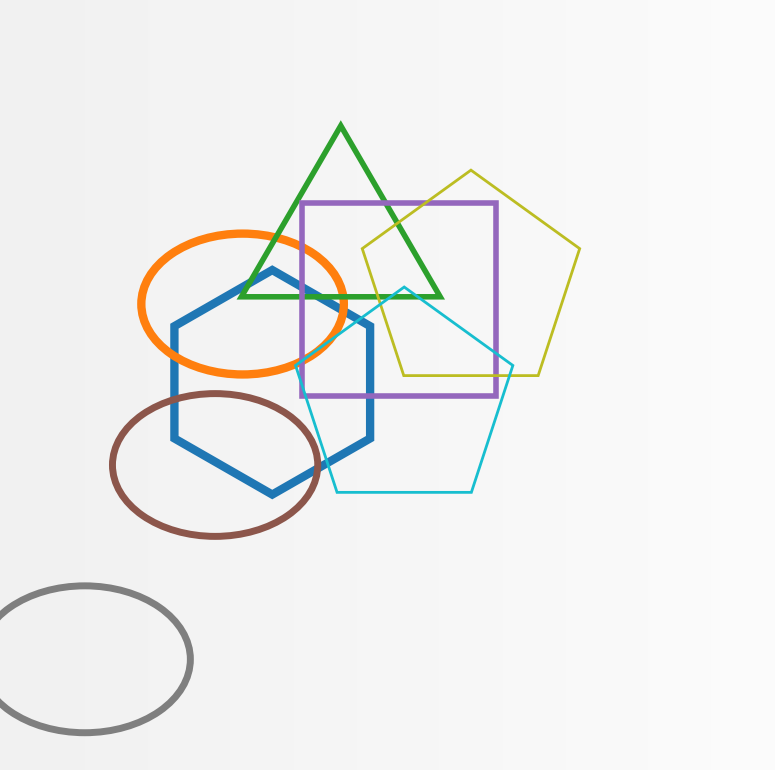[{"shape": "hexagon", "thickness": 3, "radius": 0.73, "center": [0.351, 0.504]}, {"shape": "oval", "thickness": 3, "radius": 0.65, "center": [0.313, 0.605]}, {"shape": "triangle", "thickness": 2, "radius": 0.74, "center": [0.44, 0.689]}, {"shape": "square", "thickness": 2, "radius": 0.63, "center": [0.515, 0.611]}, {"shape": "oval", "thickness": 2.5, "radius": 0.66, "center": [0.278, 0.396]}, {"shape": "oval", "thickness": 2.5, "radius": 0.68, "center": [0.109, 0.144]}, {"shape": "pentagon", "thickness": 1, "radius": 0.74, "center": [0.608, 0.632]}, {"shape": "pentagon", "thickness": 1, "radius": 0.74, "center": [0.522, 0.48]}]